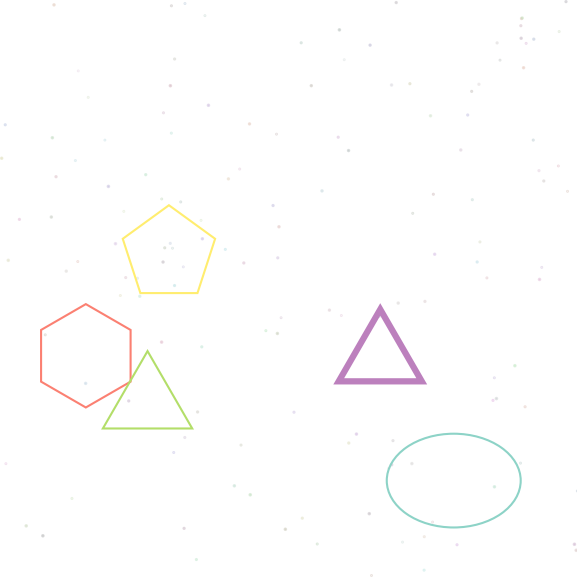[{"shape": "oval", "thickness": 1, "radius": 0.58, "center": [0.786, 0.167]}, {"shape": "hexagon", "thickness": 1, "radius": 0.45, "center": [0.149, 0.383]}, {"shape": "triangle", "thickness": 1, "radius": 0.45, "center": [0.255, 0.302]}, {"shape": "triangle", "thickness": 3, "radius": 0.42, "center": [0.658, 0.38]}, {"shape": "pentagon", "thickness": 1, "radius": 0.42, "center": [0.293, 0.56]}]